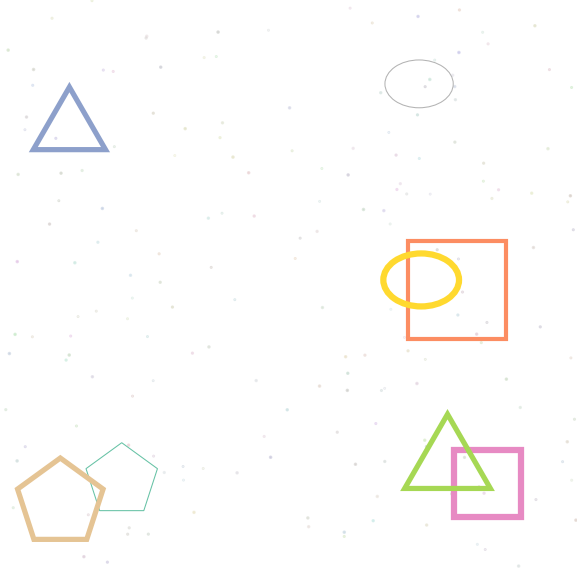[{"shape": "pentagon", "thickness": 0.5, "radius": 0.33, "center": [0.211, 0.168]}, {"shape": "square", "thickness": 2, "radius": 0.43, "center": [0.791, 0.497]}, {"shape": "triangle", "thickness": 2.5, "radius": 0.36, "center": [0.12, 0.776]}, {"shape": "square", "thickness": 3, "radius": 0.29, "center": [0.845, 0.162]}, {"shape": "triangle", "thickness": 2.5, "radius": 0.43, "center": [0.775, 0.196]}, {"shape": "oval", "thickness": 3, "radius": 0.33, "center": [0.729, 0.514]}, {"shape": "pentagon", "thickness": 2.5, "radius": 0.39, "center": [0.104, 0.128]}, {"shape": "oval", "thickness": 0.5, "radius": 0.3, "center": [0.726, 0.854]}]